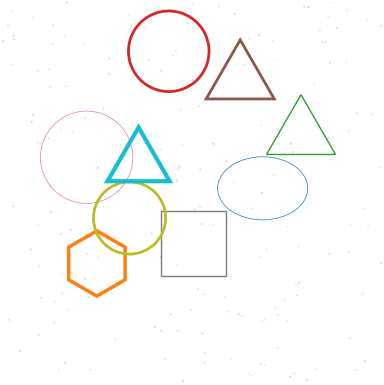[{"shape": "oval", "thickness": 0.5, "radius": 0.58, "center": [0.682, 0.511]}, {"shape": "hexagon", "thickness": 2.5, "radius": 0.42, "center": [0.252, 0.316]}, {"shape": "triangle", "thickness": 1, "radius": 0.52, "center": [0.782, 0.651]}, {"shape": "circle", "thickness": 2, "radius": 0.52, "center": [0.438, 0.867]}, {"shape": "triangle", "thickness": 2, "radius": 0.51, "center": [0.624, 0.794]}, {"shape": "circle", "thickness": 0.5, "radius": 0.6, "center": [0.225, 0.592]}, {"shape": "square", "thickness": 1, "radius": 0.42, "center": [0.503, 0.367]}, {"shape": "circle", "thickness": 2, "radius": 0.47, "center": [0.337, 0.434]}, {"shape": "triangle", "thickness": 3, "radius": 0.47, "center": [0.36, 0.576]}]